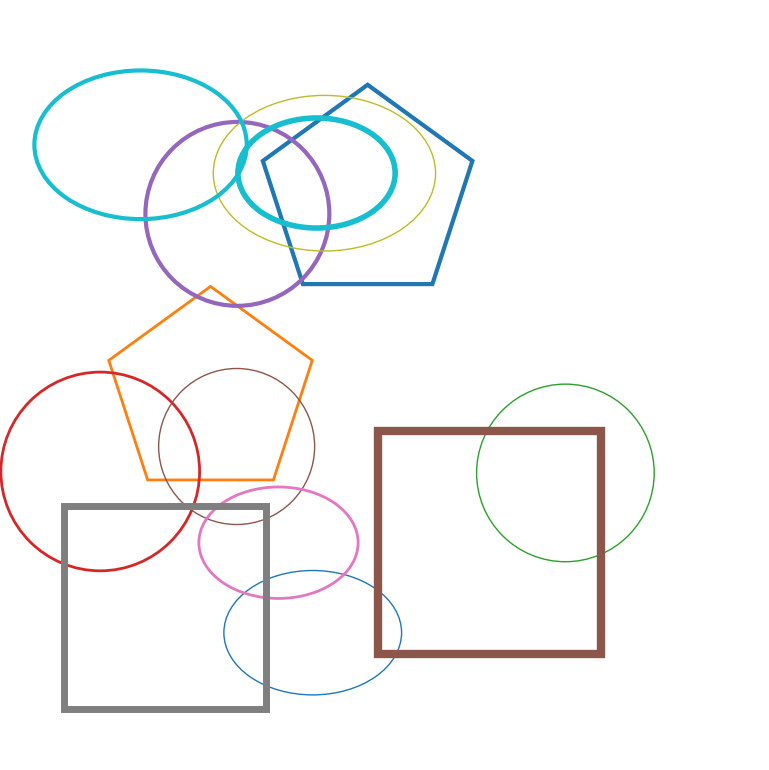[{"shape": "pentagon", "thickness": 1.5, "radius": 0.72, "center": [0.477, 0.747]}, {"shape": "oval", "thickness": 0.5, "radius": 0.58, "center": [0.406, 0.178]}, {"shape": "pentagon", "thickness": 1, "radius": 0.69, "center": [0.273, 0.489]}, {"shape": "circle", "thickness": 0.5, "radius": 0.58, "center": [0.734, 0.386]}, {"shape": "circle", "thickness": 1, "radius": 0.65, "center": [0.13, 0.388]}, {"shape": "circle", "thickness": 1.5, "radius": 0.6, "center": [0.308, 0.722]}, {"shape": "square", "thickness": 3, "radius": 0.72, "center": [0.636, 0.295]}, {"shape": "circle", "thickness": 0.5, "radius": 0.51, "center": [0.307, 0.42]}, {"shape": "oval", "thickness": 1, "radius": 0.52, "center": [0.362, 0.295]}, {"shape": "square", "thickness": 2.5, "radius": 0.66, "center": [0.214, 0.211]}, {"shape": "oval", "thickness": 0.5, "radius": 0.72, "center": [0.421, 0.775]}, {"shape": "oval", "thickness": 2, "radius": 0.51, "center": [0.411, 0.775]}, {"shape": "oval", "thickness": 1.5, "radius": 0.69, "center": [0.183, 0.812]}]